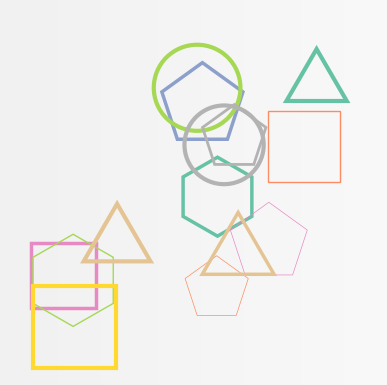[{"shape": "hexagon", "thickness": 2.5, "radius": 0.51, "center": [0.561, 0.489]}, {"shape": "triangle", "thickness": 3, "radius": 0.45, "center": [0.817, 0.783]}, {"shape": "pentagon", "thickness": 0.5, "radius": 0.43, "center": [0.559, 0.25]}, {"shape": "square", "thickness": 1, "radius": 0.46, "center": [0.785, 0.619]}, {"shape": "pentagon", "thickness": 2.5, "radius": 0.55, "center": [0.522, 0.727]}, {"shape": "square", "thickness": 2.5, "radius": 0.42, "center": [0.164, 0.284]}, {"shape": "pentagon", "thickness": 0.5, "radius": 0.52, "center": [0.694, 0.37]}, {"shape": "hexagon", "thickness": 1, "radius": 0.6, "center": [0.189, 0.272]}, {"shape": "circle", "thickness": 3, "radius": 0.56, "center": [0.509, 0.772]}, {"shape": "square", "thickness": 3, "radius": 0.53, "center": [0.192, 0.15]}, {"shape": "triangle", "thickness": 2.5, "radius": 0.53, "center": [0.615, 0.341]}, {"shape": "triangle", "thickness": 3, "radius": 0.5, "center": [0.302, 0.371]}, {"shape": "circle", "thickness": 3, "radius": 0.51, "center": [0.578, 0.624]}, {"shape": "pentagon", "thickness": 2, "radius": 0.43, "center": [0.604, 0.642]}]